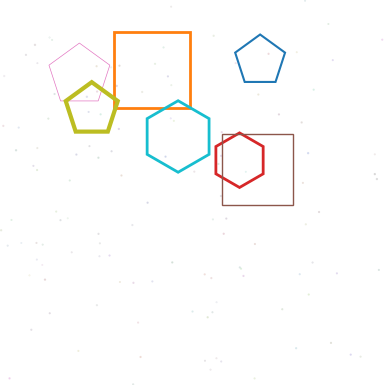[{"shape": "pentagon", "thickness": 1.5, "radius": 0.34, "center": [0.676, 0.842]}, {"shape": "square", "thickness": 2, "radius": 0.49, "center": [0.396, 0.819]}, {"shape": "hexagon", "thickness": 2, "radius": 0.35, "center": [0.622, 0.584]}, {"shape": "square", "thickness": 1, "radius": 0.46, "center": [0.669, 0.56]}, {"shape": "pentagon", "thickness": 0.5, "radius": 0.42, "center": [0.206, 0.805]}, {"shape": "pentagon", "thickness": 3, "radius": 0.36, "center": [0.238, 0.716]}, {"shape": "hexagon", "thickness": 2, "radius": 0.46, "center": [0.463, 0.645]}]